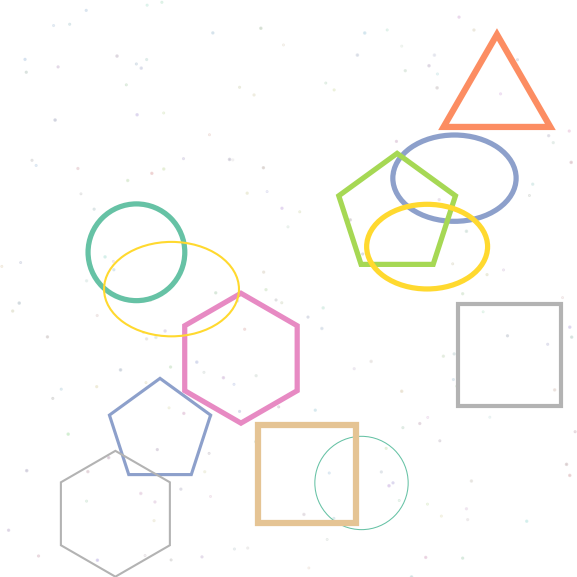[{"shape": "circle", "thickness": 0.5, "radius": 0.4, "center": [0.626, 0.163]}, {"shape": "circle", "thickness": 2.5, "radius": 0.42, "center": [0.236, 0.562]}, {"shape": "triangle", "thickness": 3, "radius": 0.53, "center": [0.861, 0.833]}, {"shape": "pentagon", "thickness": 1.5, "radius": 0.46, "center": [0.277, 0.252]}, {"shape": "oval", "thickness": 2.5, "radius": 0.53, "center": [0.787, 0.691]}, {"shape": "hexagon", "thickness": 2.5, "radius": 0.56, "center": [0.417, 0.379]}, {"shape": "pentagon", "thickness": 2.5, "radius": 0.53, "center": [0.688, 0.627]}, {"shape": "oval", "thickness": 1, "radius": 0.58, "center": [0.297, 0.499]}, {"shape": "oval", "thickness": 2.5, "radius": 0.52, "center": [0.74, 0.572]}, {"shape": "square", "thickness": 3, "radius": 0.42, "center": [0.532, 0.178]}, {"shape": "hexagon", "thickness": 1, "radius": 0.54, "center": [0.2, 0.11]}, {"shape": "square", "thickness": 2, "radius": 0.44, "center": [0.883, 0.384]}]